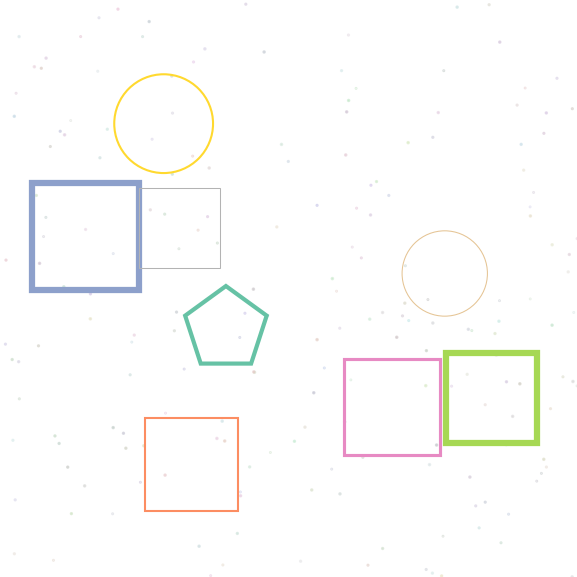[{"shape": "pentagon", "thickness": 2, "radius": 0.37, "center": [0.391, 0.43]}, {"shape": "square", "thickness": 1, "radius": 0.4, "center": [0.332, 0.194]}, {"shape": "square", "thickness": 3, "radius": 0.46, "center": [0.148, 0.59]}, {"shape": "square", "thickness": 1.5, "radius": 0.42, "center": [0.679, 0.295]}, {"shape": "square", "thickness": 3, "radius": 0.39, "center": [0.851, 0.31]}, {"shape": "circle", "thickness": 1, "radius": 0.43, "center": [0.283, 0.785]}, {"shape": "circle", "thickness": 0.5, "radius": 0.37, "center": [0.77, 0.526]}, {"shape": "square", "thickness": 0.5, "radius": 0.35, "center": [0.311, 0.604]}]